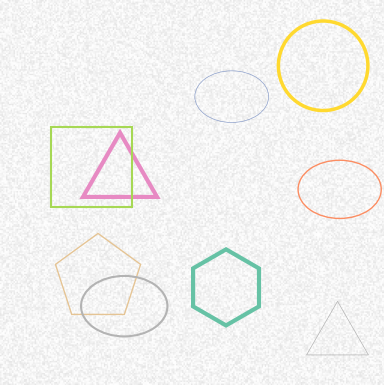[{"shape": "hexagon", "thickness": 3, "radius": 0.49, "center": [0.587, 0.254]}, {"shape": "oval", "thickness": 1, "radius": 0.54, "center": [0.882, 0.508]}, {"shape": "oval", "thickness": 0.5, "radius": 0.48, "center": [0.602, 0.749]}, {"shape": "triangle", "thickness": 3, "radius": 0.56, "center": [0.312, 0.544]}, {"shape": "square", "thickness": 1.5, "radius": 0.52, "center": [0.238, 0.566]}, {"shape": "circle", "thickness": 2.5, "radius": 0.58, "center": [0.839, 0.829]}, {"shape": "pentagon", "thickness": 1, "radius": 0.58, "center": [0.255, 0.277]}, {"shape": "oval", "thickness": 1.5, "radius": 0.56, "center": [0.323, 0.205]}, {"shape": "triangle", "thickness": 0.5, "radius": 0.46, "center": [0.877, 0.125]}]